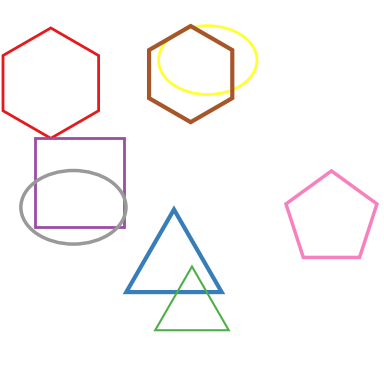[{"shape": "hexagon", "thickness": 2, "radius": 0.72, "center": [0.132, 0.784]}, {"shape": "triangle", "thickness": 3, "radius": 0.72, "center": [0.452, 0.313]}, {"shape": "triangle", "thickness": 1.5, "radius": 0.55, "center": [0.499, 0.197]}, {"shape": "square", "thickness": 2, "radius": 0.57, "center": [0.206, 0.526]}, {"shape": "oval", "thickness": 2, "radius": 0.64, "center": [0.54, 0.844]}, {"shape": "hexagon", "thickness": 3, "radius": 0.62, "center": [0.495, 0.808]}, {"shape": "pentagon", "thickness": 2.5, "radius": 0.62, "center": [0.861, 0.432]}, {"shape": "oval", "thickness": 2.5, "radius": 0.68, "center": [0.191, 0.462]}]